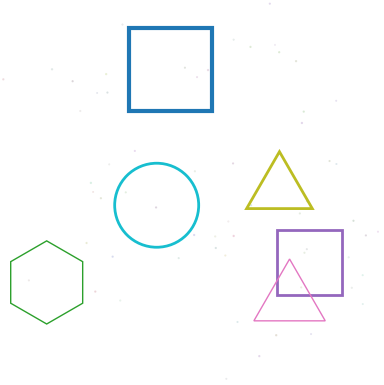[{"shape": "square", "thickness": 3, "radius": 0.54, "center": [0.442, 0.82]}, {"shape": "hexagon", "thickness": 1, "radius": 0.54, "center": [0.121, 0.266]}, {"shape": "square", "thickness": 2, "radius": 0.43, "center": [0.804, 0.318]}, {"shape": "triangle", "thickness": 1, "radius": 0.54, "center": [0.752, 0.22]}, {"shape": "triangle", "thickness": 2, "radius": 0.49, "center": [0.726, 0.507]}, {"shape": "circle", "thickness": 2, "radius": 0.55, "center": [0.407, 0.467]}]